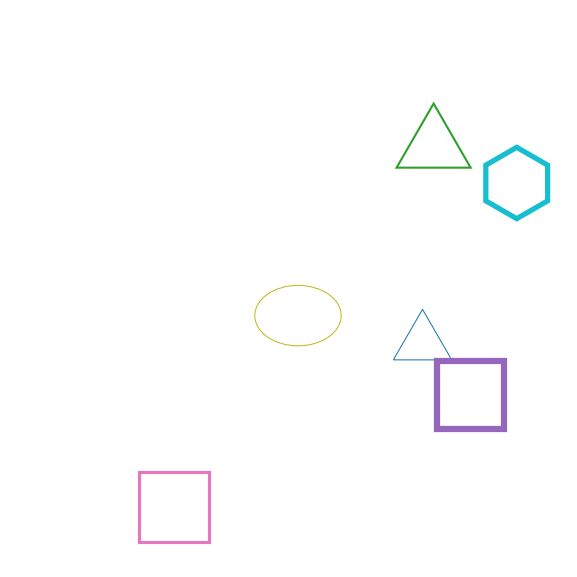[{"shape": "triangle", "thickness": 0.5, "radius": 0.29, "center": [0.732, 0.405]}, {"shape": "triangle", "thickness": 1, "radius": 0.37, "center": [0.751, 0.746]}, {"shape": "square", "thickness": 3, "radius": 0.29, "center": [0.815, 0.315]}, {"shape": "square", "thickness": 1.5, "radius": 0.3, "center": [0.301, 0.121]}, {"shape": "oval", "thickness": 0.5, "radius": 0.37, "center": [0.516, 0.453]}, {"shape": "hexagon", "thickness": 2.5, "radius": 0.31, "center": [0.895, 0.682]}]